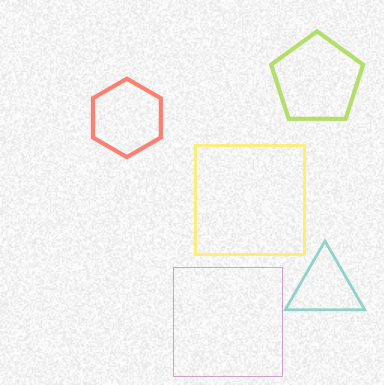[{"shape": "triangle", "thickness": 2, "radius": 0.6, "center": [0.844, 0.255]}, {"shape": "hexagon", "thickness": 3, "radius": 0.51, "center": [0.33, 0.694]}, {"shape": "pentagon", "thickness": 3, "radius": 0.63, "center": [0.824, 0.793]}, {"shape": "square", "thickness": 0.5, "radius": 0.7, "center": [0.591, 0.165]}, {"shape": "square", "thickness": 2, "radius": 0.71, "center": [0.649, 0.482]}]